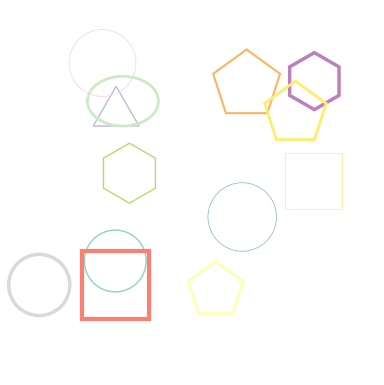[{"shape": "circle", "thickness": 1, "radius": 0.4, "center": [0.299, 0.322]}, {"shape": "pentagon", "thickness": 2, "radius": 0.37, "center": [0.56, 0.246]}, {"shape": "triangle", "thickness": 1, "radius": 0.34, "center": [0.302, 0.707]}, {"shape": "square", "thickness": 3, "radius": 0.44, "center": [0.3, 0.259]}, {"shape": "circle", "thickness": 0.5, "radius": 0.44, "center": [0.629, 0.436]}, {"shape": "pentagon", "thickness": 1.5, "radius": 0.46, "center": [0.641, 0.78]}, {"shape": "hexagon", "thickness": 1, "radius": 0.39, "center": [0.336, 0.55]}, {"shape": "circle", "thickness": 0.5, "radius": 0.43, "center": [0.266, 0.836]}, {"shape": "circle", "thickness": 2.5, "radius": 0.4, "center": [0.102, 0.26]}, {"shape": "hexagon", "thickness": 2.5, "radius": 0.37, "center": [0.816, 0.789]}, {"shape": "oval", "thickness": 2, "radius": 0.46, "center": [0.319, 0.737]}, {"shape": "pentagon", "thickness": 2, "radius": 0.42, "center": [0.767, 0.705]}, {"shape": "square", "thickness": 0.5, "radius": 0.37, "center": [0.814, 0.53]}]